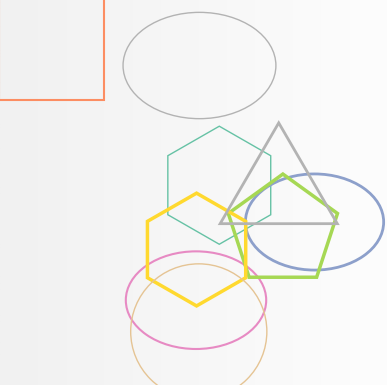[{"shape": "hexagon", "thickness": 1, "radius": 0.77, "center": [0.566, 0.519]}, {"shape": "square", "thickness": 1.5, "radius": 0.68, "center": [0.133, 0.876]}, {"shape": "oval", "thickness": 2, "radius": 0.89, "center": [0.812, 0.423]}, {"shape": "oval", "thickness": 1.5, "radius": 0.91, "center": [0.506, 0.22]}, {"shape": "pentagon", "thickness": 2.5, "radius": 0.74, "center": [0.73, 0.4]}, {"shape": "hexagon", "thickness": 2.5, "radius": 0.73, "center": [0.507, 0.352]}, {"shape": "circle", "thickness": 1, "radius": 0.88, "center": [0.513, 0.139]}, {"shape": "triangle", "thickness": 2, "radius": 0.87, "center": [0.719, 0.506]}, {"shape": "oval", "thickness": 1, "radius": 0.99, "center": [0.515, 0.83]}]